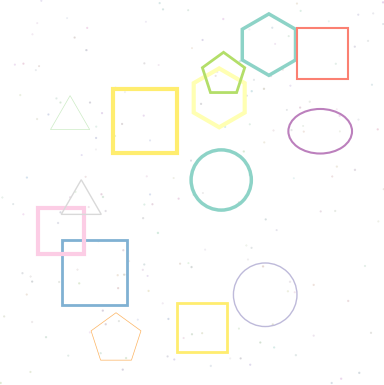[{"shape": "hexagon", "thickness": 2.5, "radius": 0.4, "center": [0.698, 0.884]}, {"shape": "circle", "thickness": 2.5, "radius": 0.39, "center": [0.575, 0.532]}, {"shape": "hexagon", "thickness": 3, "radius": 0.38, "center": [0.569, 0.746]}, {"shape": "circle", "thickness": 1, "radius": 0.41, "center": [0.689, 0.234]}, {"shape": "square", "thickness": 1.5, "radius": 0.33, "center": [0.837, 0.862]}, {"shape": "square", "thickness": 2, "radius": 0.42, "center": [0.246, 0.293]}, {"shape": "pentagon", "thickness": 0.5, "radius": 0.34, "center": [0.301, 0.12]}, {"shape": "pentagon", "thickness": 2, "radius": 0.29, "center": [0.581, 0.806]}, {"shape": "square", "thickness": 3, "radius": 0.3, "center": [0.158, 0.401]}, {"shape": "triangle", "thickness": 1, "radius": 0.3, "center": [0.211, 0.473]}, {"shape": "oval", "thickness": 1.5, "radius": 0.41, "center": [0.832, 0.659]}, {"shape": "triangle", "thickness": 0.5, "radius": 0.29, "center": [0.182, 0.693]}, {"shape": "square", "thickness": 2, "radius": 0.32, "center": [0.525, 0.15]}, {"shape": "square", "thickness": 3, "radius": 0.41, "center": [0.376, 0.685]}]